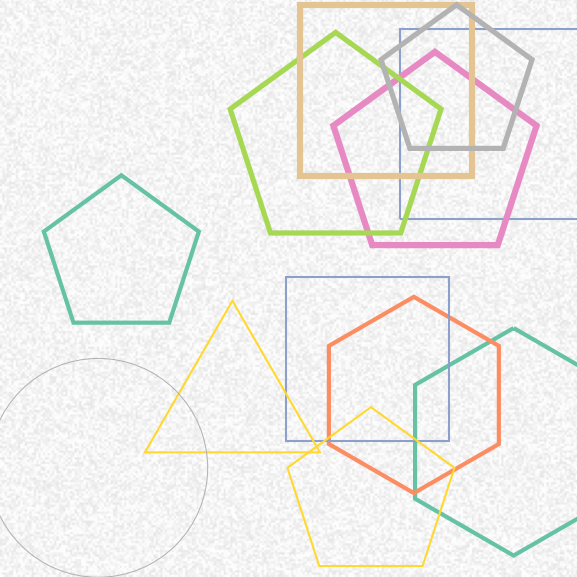[{"shape": "hexagon", "thickness": 2, "radius": 0.99, "center": [0.889, 0.234]}, {"shape": "pentagon", "thickness": 2, "radius": 0.71, "center": [0.21, 0.555]}, {"shape": "hexagon", "thickness": 2, "radius": 0.85, "center": [0.717, 0.315]}, {"shape": "square", "thickness": 1, "radius": 0.82, "center": [0.857, 0.785]}, {"shape": "square", "thickness": 1, "radius": 0.71, "center": [0.636, 0.378]}, {"shape": "pentagon", "thickness": 3, "radius": 0.92, "center": [0.753, 0.724]}, {"shape": "pentagon", "thickness": 2.5, "radius": 0.96, "center": [0.581, 0.751]}, {"shape": "triangle", "thickness": 1, "radius": 0.87, "center": [0.402, 0.303]}, {"shape": "pentagon", "thickness": 1, "radius": 0.76, "center": [0.642, 0.142]}, {"shape": "square", "thickness": 3, "radius": 0.74, "center": [0.668, 0.842]}, {"shape": "circle", "thickness": 0.5, "radius": 0.95, "center": [0.17, 0.189]}, {"shape": "pentagon", "thickness": 2.5, "radius": 0.69, "center": [0.791, 0.853]}]